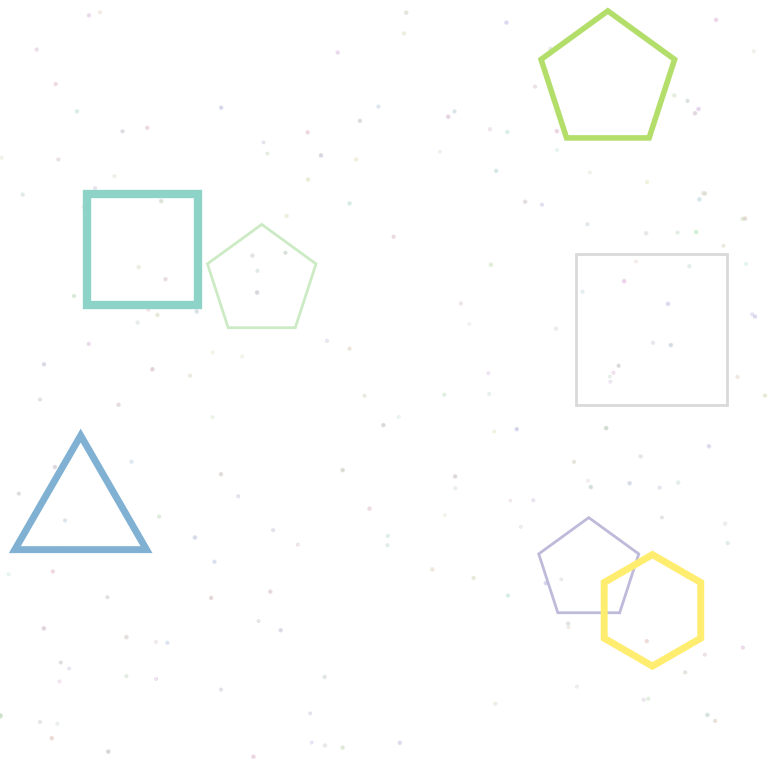[{"shape": "square", "thickness": 3, "radius": 0.36, "center": [0.185, 0.676]}, {"shape": "pentagon", "thickness": 1, "radius": 0.34, "center": [0.765, 0.259]}, {"shape": "triangle", "thickness": 2.5, "radius": 0.49, "center": [0.105, 0.336]}, {"shape": "pentagon", "thickness": 2, "radius": 0.46, "center": [0.789, 0.895]}, {"shape": "square", "thickness": 1, "radius": 0.49, "center": [0.846, 0.572]}, {"shape": "pentagon", "thickness": 1, "radius": 0.37, "center": [0.34, 0.634]}, {"shape": "hexagon", "thickness": 2.5, "radius": 0.36, "center": [0.847, 0.207]}]